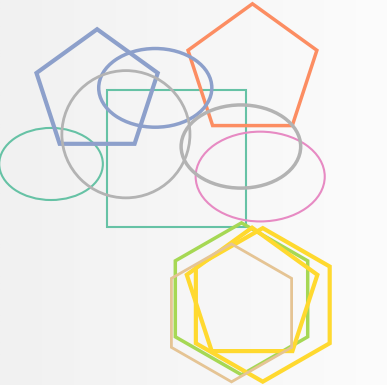[{"shape": "square", "thickness": 1.5, "radius": 0.89, "center": [0.456, 0.589]}, {"shape": "oval", "thickness": 1.5, "radius": 0.67, "center": [0.132, 0.574]}, {"shape": "pentagon", "thickness": 2.5, "radius": 0.87, "center": [0.651, 0.815]}, {"shape": "oval", "thickness": 2.5, "radius": 0.73, "center": [0.401, 0.772]}, {"shape": "pentagon", "thickness": 3, "radius": 0.82, "center": [0.251, 0.76]}, {"shape": "oval", "thickness": 1.5, "radius": 0.83, "center": [0.671, 0.541]}, {"shape": "hexagon", "thickness": 2.5, "radius": 0.99, "center": [0.623, 0.224]}, {"shape": "hexagon", "thickness": 3, "radius": 1.0, "center": [0.678, 0.208]}, {"shape": "pentagon", "thickness": 3, "radius": 0.89, "center": [0.651, 0.231]}, {"shape": "hexagon", "thickness": 2, "radius": 0.9, "center": [0.597, 0.187]}, {"shape": "circle", "thickness": 2, "radius": 0.83, "center": [0.325, 0.651]}, {"shape": "oval", "thickness": 2.5, "radius": 0.77, "center": [0.622, 0.619]}]